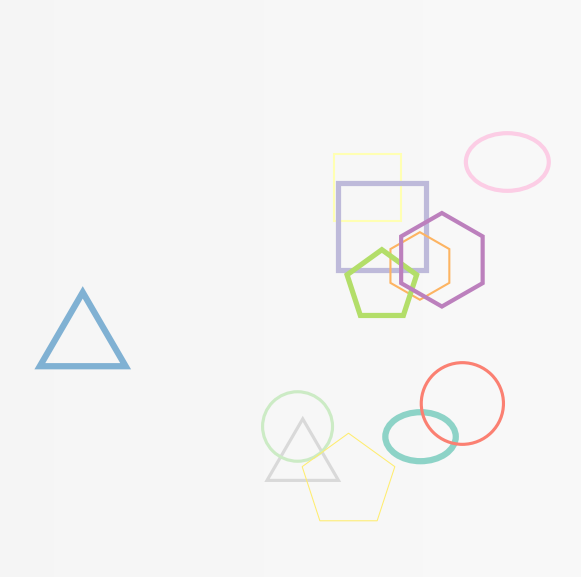[{"shape": "oval", "thickness": 3, "radius": 0.3, "center": [0.724, 0.243]}, {"shape": "square", "thickness": 1, "radius": 0.29, "center": [0.633, 0.674]}, {"shape": "square", "thickness": 2.5, "radius": 0.38, "center": [0.657, 0.607]}, {"shape": "circle", "thickness": 1.5, "radius": 0.35, "center": [0.795, 0.3]}, {"shape": "triangle", "thickness": 3, "radius": 0.43, "center": [0.142, 0.408]}, {"shape": "hexagon", "thickness": 1, "radius": 0.29, "center": [0.722, 0.539]}, {"shape": "pentagon", "thickness": 2.5, "radius": 0.31, "center": [0.657, 0.504]}, {"shape": "oval", "thickness": 2, "radius": 0.36, "center": [0.873, 0.719]}, {"shape": "triangle", "thickness": 1.5, "radius": 0.35, "center": [0.521, 0.203]}, {"shape": "hexagon", "thickness": 2, "radius": 0.4, "center": [0.76, 0.549]}, {"shape": "circle", "thickness": 1.5, "radius": 0.3, "center": [0.512, 0.261]}, {"shape": "pentagon", "thickness": 0.5, "radius": 0.42, "center": [0.6, 0.165]}]